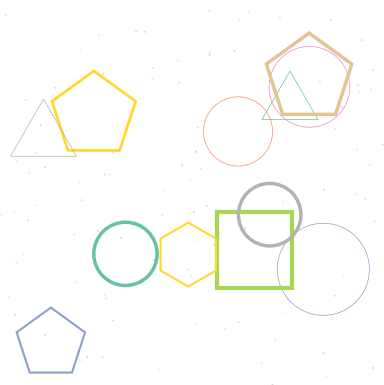[{"shape": "circle", "thickness": 2.5, "radius": 0.41, "center": [0.326, 0.341]}, {"shape": "triangle", "thickness": 0.5, "radius": 0.42, "center": [0.753, 0.731]}, {"shape": "circle", "thickness": 0.5, "radius": 0.45, "center": [0.618, 0.659]}, {"shape": "pentagon", "thickness": 1.5, "radius": 0.47, "center": [0.132, 0.108]}, {"shape": "circle", "thickness": 0.5, "radius": 0.6, "center": [0.84, 0.3]}, {"shape": "circle", "thickness": 0.5, "radius": 0.52, "center": [0.804, 0.774]}, {"shape": "square", "thickness": 3, "radius": 0.49, "center": [0.661, 0.35]}, {"shape": "pentagon", "thickness": 2, "radius": 0.57, "center": [0.244, 0.702]}, {"shape": "hexagon", "thickness": 1.5, "radius": 0.42, "center": [0.489, 0.339]}, {"shape": "pentagon", "thickness": 2.5, "radius": 0.58, "center": [0.803, 0.797]}, {"shape": "circle", "thickness": 2.5, "radius": 0.41, "center": [0.7, 0.442]}, {"shape": "triangle", "thickness": 0.5, "radius": 0.5, "center": [0.113, 0.644]}]